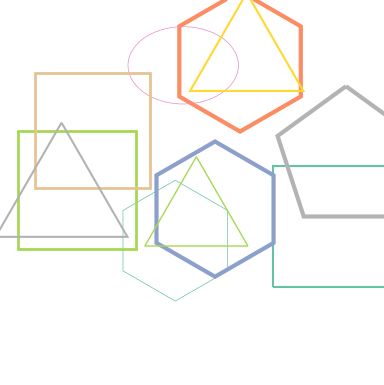[{"shape": "square", "thickness": 1.5, "radius": 0.78, "center": [0.867, 0.411]}, {"shape": "hexagon", "thickness": 0.5, "radius": 0.78, "center": [0.455, 0.375]}, {"shape": "hexagon", "thickness": 3, "radius": 0.91, "center": [0.624, 0.841]}, {"shape": "hexagon", "thickness": 3, "radius": 0.88, "center": [0.558, 0.457]}, {"shape": "oval", "thickness": 0.5, "radius": 0.72, "center": [0.476, 0.83]}, {"shape": "triangle", "thickness": 1, "radius": 0.77, "center": [0.51, 0.438]}, {"shape": "square", "thickness": 2, "radius": 0.76, "center": [0.2, 0.506]}, {"shape": "triangle", "thickness": 1.5, "radius": 0.85, "center": [0.641, 0.849]}, {"shape": "square", "thickness": 2, "radius": 0.75, "center": [0.239, 0.661]}, {"shape": "triangle", "thickness": 1.5, "radius": 0.99, "center": [0.16, 0.484]}, {"shape": "pentagon", "thickness": 3, "radius": 0.94, "center": [0.899, 0.589]}]